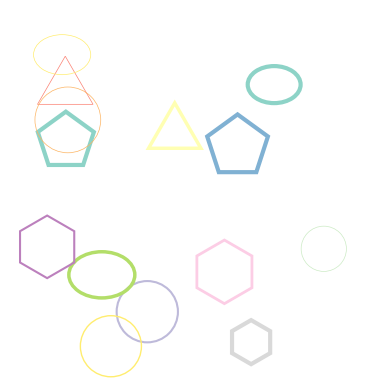[{"shape": "oval", "thickness": 3, "radius": 0.34, "center": [0.712, 0.78]}, {"shape": "pentagon", "thickness": 3, "radius": 0.38, "center": [0.171, 0.633]}, {"shape": "triangle", "thickness": 2.5, "radius": 0.39, "center": [0.454, 0.654]}, {"shape": "circle", "thickness": 1.5, "radius": 0.4, "center": [0.383, 0.19]}, {"shape": "triangle", "thickness": 0.5, "radius": 0.42, "center": [0.17, 0.771]}, {"shape": "pentagon", "thickness": 3, "radius": 0.41, "center": [0.617, 0.62]}, {"shape": "circle", "thickness": 0.5, "radius": 0.43, "center": [0.176, 0.689]}, {"shape": "oval", "thickness": 2.5, "radius": 0.43, "center": [0.265, 0.286]}, {"shape": "hexagon", "thickness": 2, "radius": 0.41, "center": [0.583, 0.294]}, {"shape": "hexagon", "thickness": 3, "radius": 0.29, "center": [0.652, 0.111]}, {"shape": "hexagon", "thickness": 1.5, "radius": 0.41, "center": [0.122, 0.359]}, {"shape": "circle", "thickness": 0.5, "radius": 0.29, "center": [0.841, 0.354]}, {"shape": "oval", "thickness": 0.5, "radius": 0.37, "center": [0.161, 0.858]}, {"shape": "circle", "thickness": 1, "radius": 0.4, "center": [0.288, 0.101]}]